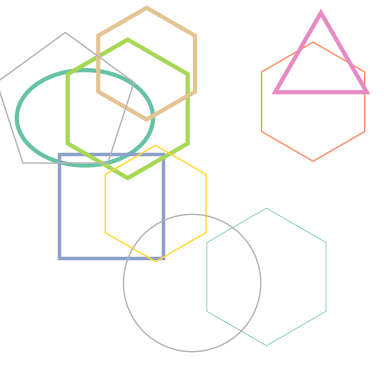[{"shape": "oval", "thickness": 3, "radius": 0.88, "center": [0.221, 0.694]}, {"shape": "hexagon", "thickness": 0.5, "radius": 0.89, "center": [0.692, 0.281]}, {"shape": "hexagon", "thickness": 1, "radius": 0.77, "center": [0.813, 0.736]}, {"shape": "square", "thickness": 2.5, "radius": 0.68, "center": [0.288, 0.465]}, {"shape": "triangle", "thickness": 3, "radius": 0.69, "center": [0.834, 0.829]}, {"shape": "hexagon", "thickness": 3, "radius": 0.9, "center": [0.332, 0.717]}, {"shape": "hexagon", "thickness": 1, "radius": 0.76, "center": [0.404, 0.471]}, {"shape": "hexagon", "thickness": 3, "radius": 0.73, "center": [0.381, 0.835]}, {"shape": "pentagon", "thickness": 1, "radius": 0.94, "center": [0.17, 0.728]}, {"shape": "circle", "thickness": 1, "radius": 0.89, "center": [0.499, 0.265]}]